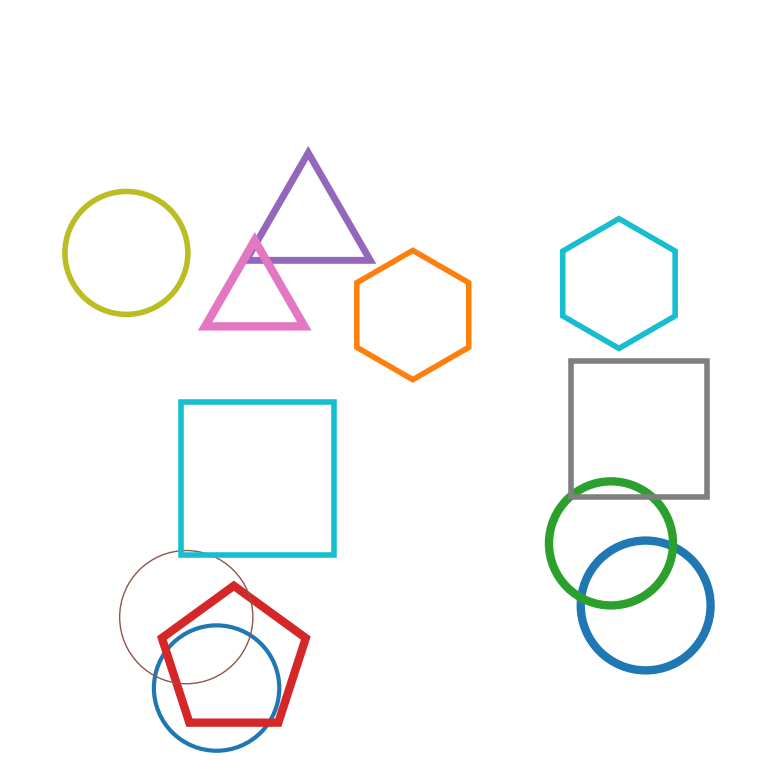[{"shape": "circle", "thickness": 3, "radius": 0.42, "center": [0.839, 0.214]}, {"shape": "circle", "thickness": 1.5, "radius": 0.41, "center": [0.281, 0.106]}, {"shape": "hexagon", "thickness": 2, "radius": 0.42, "center": [0.536, 0.591]}, {"shape": "circle", "thickness": 3, "radius": 0.4, "center": [0.794, 0.294]}, {"shape": "pentagon", "thickness": 3, "radius": 0.49, "center": [0.304, 0.141]}, {"shape": "triangle", "thickness": 2.5, "radius": 0.47, "center": [0.4, 0.708]}, {"shape": "circle", "thickness": 0.5, "radius": 0.43, "center": [0.242, 0.199]}, {"shape": "triangle", "thickness": 3, "radius": 0.37, "center": [0.331, 0.613]}, {"shape": "square", "thickness": 2, "radius": 0.44, "center": [0.83, 0.443]}, {"shape": "circle", "thickness": 2, "radius": 0.4, "center": [0.164, 0.672]}, {"shape": "hexagon", "thickness": 2, "radius": 0.42, "center": [0.804, 0.632]}, {"shape": "square", "thickness": 2, "radius": 0.5, "center": [0.334, 0.378]}]